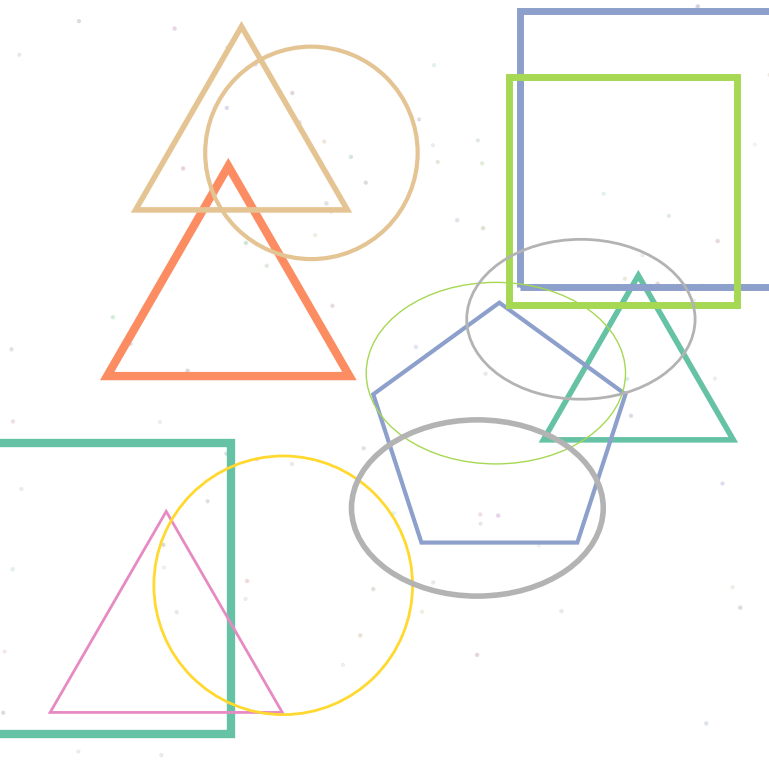[{"shape": "triangle", "thickness": 2, "radius": 0.71, "center": [0.829, 0.5]}, {"shape": "square", "thickness": 3, "radius": 0.94, "center": [0.111, 0.236]}, {"shape": "triangle", "thickness": 3, "radius": 0.91, "center": [0.296, 0.602]}, {"shape": "square", "thickness": 2.5, "radius": 0.89, "center": [0.855, 0.807]}, {"shape": "pentagon", "thickness": 1.5, "radius": 0.86, "center": [0.649, 0.435]}, {"shape": "triangle", "thickness": 1, "radius": 0.87, "center": [0.216, 0.162]}, {"shape": "square", "thickness": 2.5, "radius": 0.74, "center": [0.809, 0.752]}, {"shape": "oval", "thickness": 0.5, "radius": 0.84, "center": [0.644, 0.515]}, {"shape": "circle", "thickness": 1, "radius": 0.84, "center": [0.368, 0.24]}, {"shape": "circle", "thickness": 1.5, "radius": 0.69, "center": [0.404, 0.801]}, {"shape": "triangle", "thickness": 2, "radius": 0.79, "center": [0.314, 0.807]}, {"shape": "oval", "thickness": 1, "radius": 0.74, "center": [0.754, 0.585]}, {"shape": "oval", "thickness": 2, "radius": 0.82, "center": [0.62, 0.34]}]